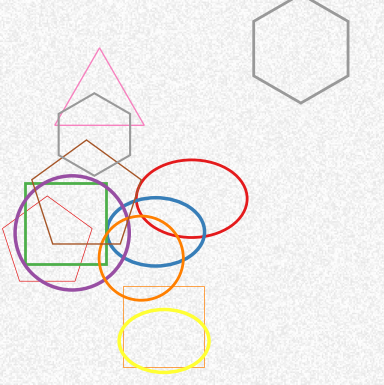[{"shape": "pentagon", "thickness": 0.5, "radius": 0.61, "center": [0.123, 0.369]}, {"shape": "oval", "thickness": 2, "radius": 0.72, "center": [0.498, 0.484]}, {"shape": "oval", "thickness": 2.5, "radius": 0.63, "center": [0.405, 0.398]}, {"shape": "square", "thickness": 2, "radius": 0.53, "center": [0.17, 0.419]}, {"shape": "circle", "thickness": 2.5, "radius": 0.74, "center": [0.187, 0.395]}, {"shape": "square", "thickness": 0.5, "radius": 0.53, "center": [0.425, 0.152]}, {"shape": "circle", "thickness": 2, "radius": 0.55, "center": [0.367, 0.329]}, {"shape": "oval", "thickness": 2.5, "radius": 0.58, "center": [0.426, 0.114]}, {"shape": "pentagon", "thickness": 1, "radius": 0.75, "center": [0.225, 0.487]}, {"shape": "triangle", "thickness": 1, "radius": 0.67, "center": [0.259, 0.742]}, {"shape": "hexagon", "thickness": 1.5, "radius": 0.54, "center": [0.245, 0.651]}, {"shape": "hexagon", "thickness": 2, "radius": 0.71, "center": [0.782, 0.874]}]